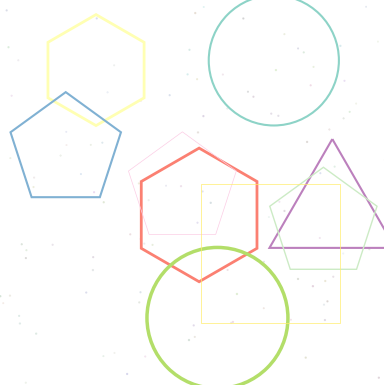[{"shape": "circle", "thickness": 1.5, "radius": 0.85, "center": [0.711, 0.843]}, {"shape": "hexagon", "thickness": 2, "radius": 0.72, "center": [0.249, 0.818]}, {"shape": "hexagon", "thickness": 2, "radius": 0.87, "center": [0.517, 0.442]}, {"shape": "pentagon", "thickness": 1.5, "radius": 0.75, "center": [0.171, 0.61]}, {"shape": "circle", "thickness": 2.5, "radius": 0.92, "center": [0.565, 0.174]}, {"shape": "pentagon", "thickness": 0.5, "radius": 0.74, "center": [0.474, 0.51]}, {"shape": "triangle", "thickness": 1.5, "radius": 0.94, "center": [0.863, 0.45]}, {"shape": "pentagon", "thickness": 1, "radius": 0.73, "center": [0.84, 0.419]}, {"shape": "square", "thickness": 0.5, "radius": 0.91, "center": [0.702, 0.342]}]